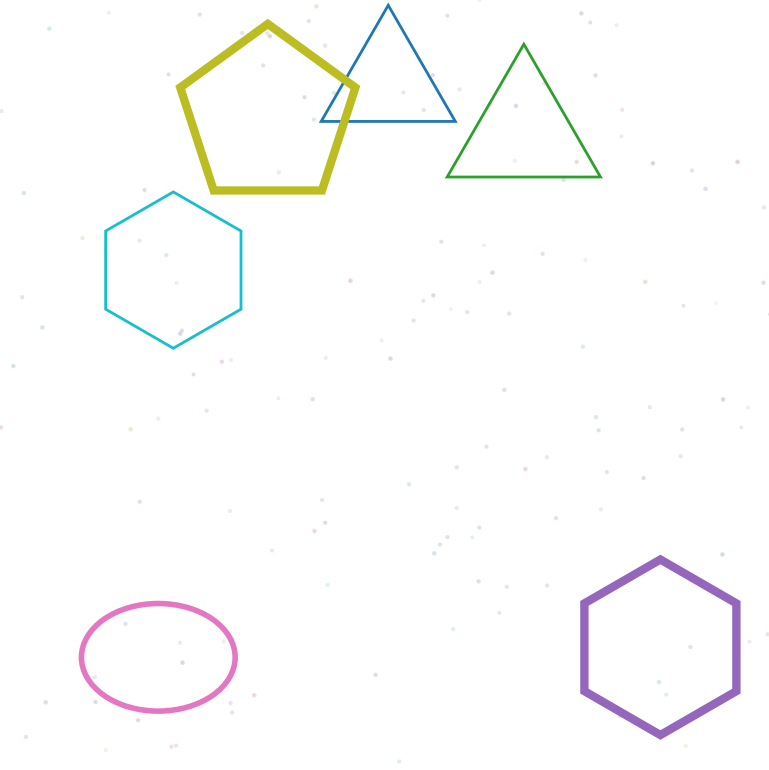[{"shape": "triangle", "thickness": 1, "radius": 0.5, "center": [0.504, 0.893]}, {"shape": "triangle", "thickness": 1, "radius": 0.57, "center": [0.68, 0.828]}, {"shape": "hexagon", "thickness": 3, "radius": 0.57, "center": [0.858, 0.159]}, {"shape": "oval", "thickness": 2, "radius": 0.5, "center": [0.206, 0.146]}, {"shape": "pentagon", "thickness": 3, "radius": 0.6, "center": [0.348, 0.849]}, {"shape": "hexagon", "thickness": 1, "radius": 0.51, "center": [0.225, 0.649]}]